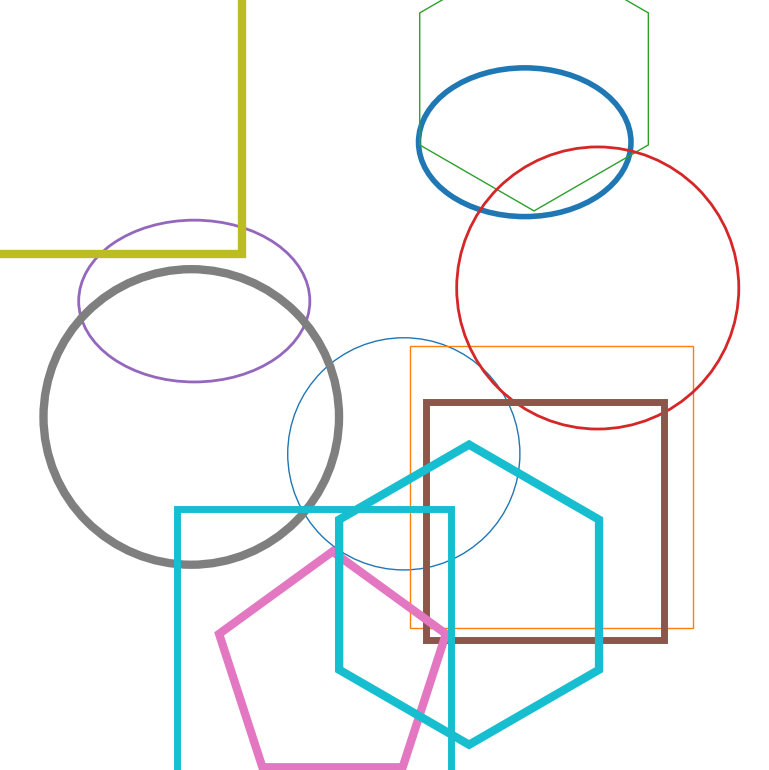[{"shape": "oval", "thickness": 2, "radius": 0.69, "center": [0.682, 0.815]}, {"shape": "circle", "thickness": 0.5, "radius": 0.75, "center": [0.524, 0.411]}, {"shape": "square", "thickness": 0.5, "radius": 0.92, "center": [0.716, 0.368]}, {"shape": "hexagon", "thickness": 0.5, "radius": 0.86, "center": [0.694, 0.898]}, {"shape": "circle", "thickness": 1, "radius": 0.92, "center": [0.776, 0.626]}, {"shape": "oval", "thickness": 1, "radius": 0.75, "center": [0.252, 0.609]}, {"shape": "square", "thickness": 2.5, "radius": 0.77, "center": [0.708, 0.323]}, {"shape": "pentagon", "thickness": 3, "radius": 0.77, "center": [0.432, 0.129]}, {"shape": "circle", "thickness": 3, "radius": 0.96, "center": [0.248, 0.459]}, {"shape": "square", "thickness": 3, "radius": 0.83, "center": [0.148, 0.837]}, {"shape": "hexagon", "thickness": 3, "radius": 0.97, "center": [0.609, 0.228]}, {"shape": "square", "thickness": 2.5, "radius": 0.89, "center": [0.408, 0.161]}]